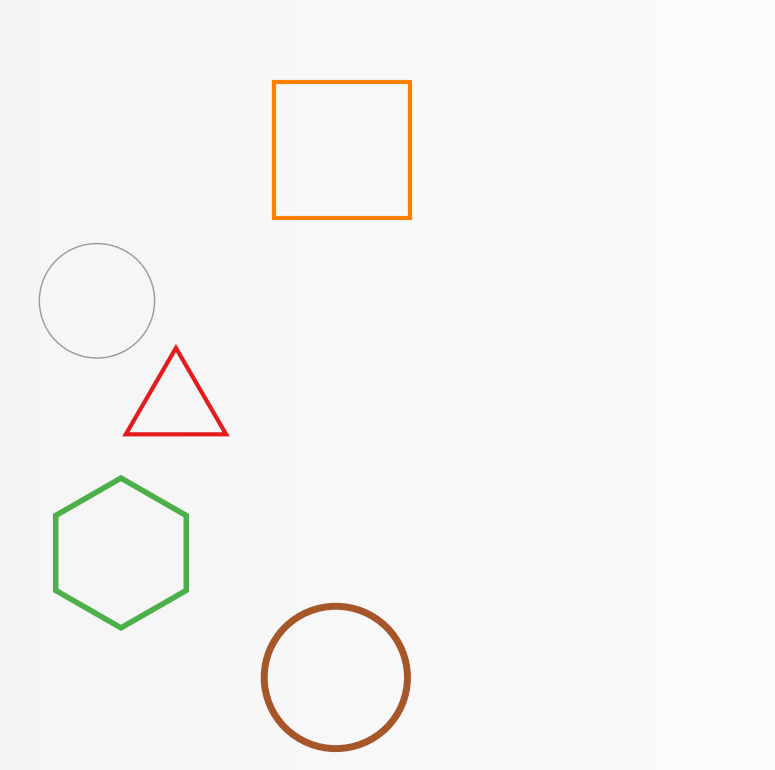[{"shape": "triangle", "thickness": 1.5, "radius": 0.37, "center": [0.227, 0.473]}, {"shape": "hexagon", "thickness": 2, "radius": 0.49, "center": [0.156, 0.282]}, {"shape": "square", "thickness": 1.5, "radius": 0.44, "center": [0.441, 0.805]}, {"shape": "circle", "thickness": 2.5, "radius": 0.46, "center": [0.433, 0.12]}, {"shape": "circle", "thickness": 0.5, "radius": 0.37, "center": [0.125, 0.609]}]